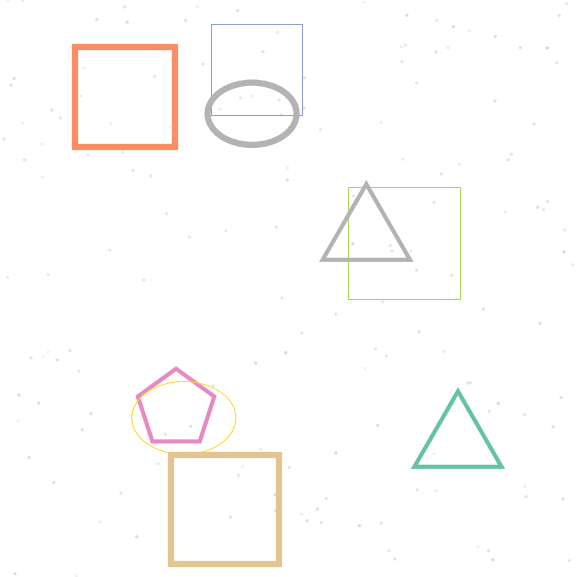[{"shape": "triangle", "thickness": 2, "radius": 0.44, "center": [0.793, 0.234]}, {"shape": "square", "thickness": 3, "radius": 0.43, "center": [0.217, 0.832]}, {"shape": "square", "thickness": 0.5, "radius": 0.39, "center": [0.444, 0.879]}, {"shape": "pentagon", "thickness": 2, "radius": 0.35, "center": [0.305, 0.291]}, {"shape": "square", "thickness": 0.5, "radius": 0.49, "center": [0.7, 0.578]}, {"shape": "oval", "thickness": 0.5, "radius": 0.45, "center": [0.318, 0.275]}, {"shape": "square", "thickness": 3, "radius": 0.47, "center": [0.389, 0.117]}, {"shape": "triangle", "thickness": 2, "radius": 0.44, "center": [0.634, 0.593]}, {"shape": "oval", "thickness": 3, "radius": 0.39, "center": [0.437, 0.802]}]